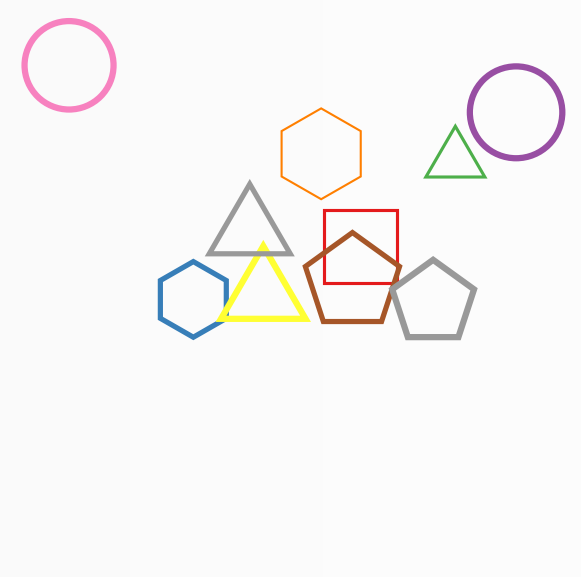[{"shape": "square", "thickness": 1.5, "radius": 0.32, "center": [0.62, 0.573]}, {"shape": "hexagon", "thickness": 2.5, "radius": 0.33, "center": [0.333, 0.481]}, {"shape": "triangle", "thickness": 1.5, "radius": 0.29, "center": [0.783, 0.722]}, {"shape": "circle", "thickness": 3, "radius": 0.4, "center": [0.888, 0.805]}, {"shape": "hexagon", "thickness": 1, "radius": 0.39, "center": [0.553, 0.733]}, {"shape": "triangle", "thickness": 3, "radius": 0.42, "center": [0.453, 0.489]}, {"shape": "pentagon", "thickness": 2.5, "radius": 0.43, "center": [0.606, 0.511]}, {"shape": "circle", "thickness": 3, "radius": 0.38, "center": [0.119, 0.886]}, {"shape": "pentagon", "thickness": 3, "radius": 0.37, "center": [0.745, 0.475]}, {"shape": "triangle", "thickness": 2.5, "radius": 0.4, "center": [0.43, 0.6]}]